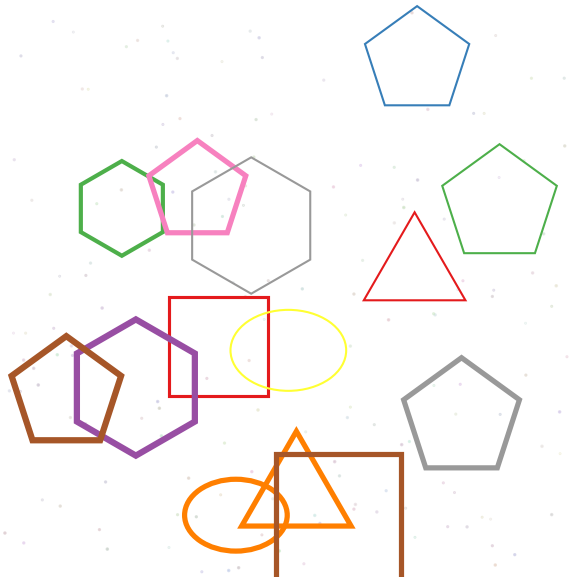[{"shape": "square", "thickness": 1.5, "radius": 0.43, "center": [0.378, 0.399]}, {"shape": "triangle", "thickness": 1, "radius": 0.51, "center": [0.718, 0.53]}, {"shape": "pentagon", "thickness": 1, "radius": 0.47, "center": [0.722, 0.894]}, {"shape": "hexagon", "thickness": 2, "radius": 0.41, "center": [0.211, 0.638]}, {"shape": "pentagon", "thickness": 1, "radius": 0.52, "center": [0.865, 0.645]}, {"shape": "hexagon", "thickness": 3, "radius": 0.59, "center": [0.235, 0.328]}, {"shape": "triangle", "thickness": 2.5, "radius": 0.55, "center": [0.513, 0.143]}, {"shape": "oval", "thickness": 2.5, "radius": 0.44, "center": [0.409, 0.107]}, {"shape": "oval", "thickness": 1, "radius": 0.5, "center": [0.499, 0.392]}, {"shape": "square", "thickness": 2.5, "radius": 0.54, "center": [0.586, 0.104]}, {"shape": "pentagon", "thickness": 3, "radius": 0.5, "center": [0.115, 0.317]}, {"shape": "pentagon", "thickness": 2.5, "radius": 0.44, "center": [0.342, 0.667]}, {"shape": "hexagon", "thickness": 1, "radius": 0.59, "center": [0.435, 0.609]}, {"shape": "pentagon", "thickness": 2.5, "radius": 0.53, "center": [0.799, 0.274]}]